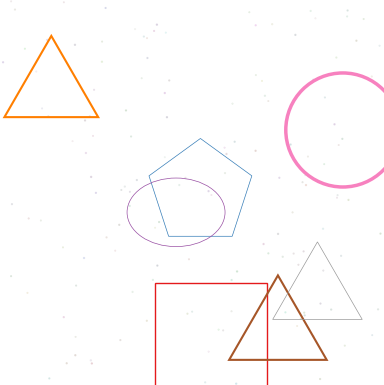[{"shape": "square", "thickness": 1, "radius": 0.73, "center": [0.548, 0.119]}, {"shape": "pentagon", "thickness": 0.5, "radius": 0.7, "center": [0.521, 0.5]}, {"shape": "oval", "thickness": 0.5, "radius": 0.64, "center": [0.457, 0.449]}, {"shape": "triangle", "thickness": 1.5, "radius": 0.7, "center": [0.133, 0.766]}, {"shape": "triangle", "thickness": 1.5, "radius": 0.73, "center": [0.722, 0.138]}, {"shape": "circle", "thickness": 2.5, "radius": 0.74, "center": [0.89, 0.662]}, {"shape": "triangle", "thickness": 0.5, "radius": 0.67, "center": [0.825, 0.237]}]